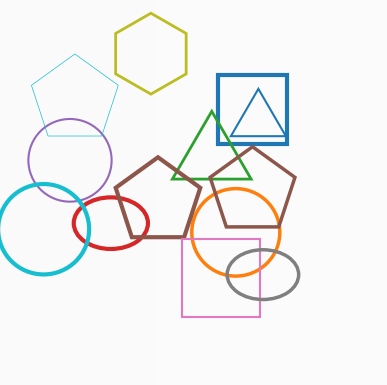[{"shape": "triangle", "thickness": 1.5, "radius": 0.41, "center": [0.667, 0.687]}, {"shape": "square", "thickness": 3, "radius": 0.45, "center": [0.652, 0.716]}, {"shape": "circle", "thickness": 2.5, "radius": 0.57, "center": [0.609, 0.396]}, {"shape": "triangle", "thickness": 2, "radius": 0.59, "center": [0.546, 0.593]}, {"shape": "oval", "thickness": 3, "radius": 0.48, "center": [0.286, 0.42]}, {"shape": "circle", "thickness": 1.5, "radius": 0.54, "center": [0.181, 0.584]}, {"shape": "pentagon", "thickness": 2.5, "radius": 0.58, "center": [0.652, 0.504]}, {"shape": "pentagon", "thickness": 3, "radius": 0.57, "center": [0.408, 0.477]}, {"shape": "square", "thickness": 1.5, "radius": 0.5, "center": [0.57, 0.277]}, {"shape": "oval", "thickness": 2.5, "radius": 0.46, "center": [0.678, 0.287]}, {"shape": "hexagon", "thickness": 2, "radius": 0.53, "center": [0.389, 0.861]}, {"shape": "pentagon", "thickness": 0.5, "radius": 0.59, "center": [0.193, 0.742]}, {"shape": "circle", "thickness": 3, "radius": 0.59, "center": [0.113, 0.405]}]